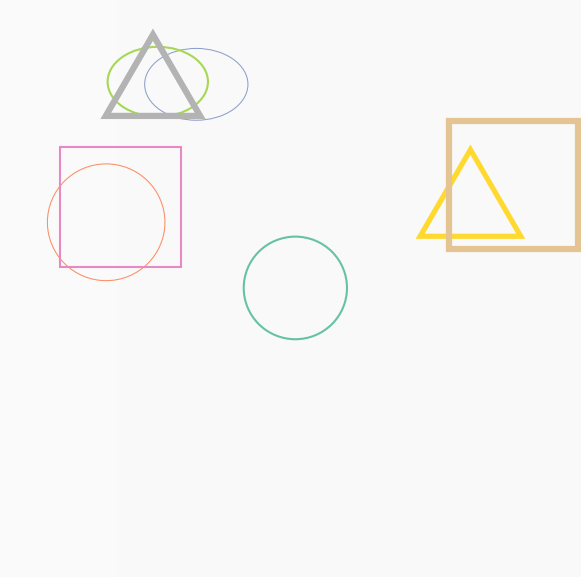[{"shape": "circle", "thickness": 1, "radius": 0.44, "center": [0.508, 0.501]}, {"shape": "circle", "thickness": 0.5, "radius": 0.51, "center": [0.183, 0.614]}, {"shape": "oval", "thickness": 0.5, "radius": 0.44, "center": [0.338, 0.853]}, {"shape": "square", "thickness": 1, "radius": 0.52, "center": [0.207, 0.64]}, {"shape": "oval", "thickness": 1, "radius": 0.43, "center": [0.271, 0.858]}, {"shape": "triangle", "thickness": 2.5, "radius": 0.5, "center": [0.809, 0.64]}, {"shape": "square", "thickness": 3, "radius": 0.55, "center": [0.884, 0.679]}, {"shape": "triangle", "thickness": 3, "radius": 0.47, "center": [0.263, 0.845]}]